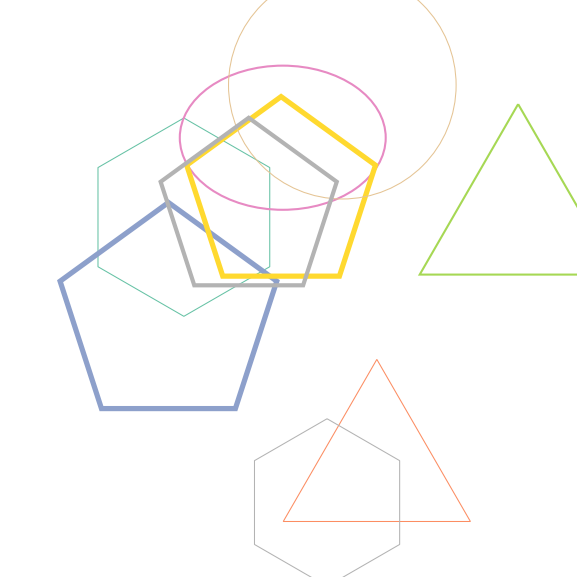[{"shape": "hexagon", "thickness": 0.5, "radius": 0.86, "center": [0.318, 0.623]}, {"shape": "triangle", "thickness": 0.5, "radius": 0.94, "center": [0.653, 0.19]}, {"shape": "pentagon", "thickness": 2.5, "radius": 0.99, "center": [0.292, 0.451]}, {"shape": "oval", "thickness": 1, "radius": 0.89, "center": [0.49, 0.761]}, {"shape": "triangle", "thickness": 1, "radius": 0.98, "center": [0.897, 0.622]}, {"shape": "pentagon", "thickness": 2.5, "radius": 0.86, "center": [0.487, 0.66]}, {"shape": "circle", "thickness": 0.5, "radius": 0.99, "center": [0.593, 0.852]}, {"shape": "pentagon", "thickness": 2, "radius": 0.8, "center": [0.431, 0.635]}, {"shape": "hexagon", "thickness": 0.5, "radius": 0.73, "center": [0.566, 0.129]}]